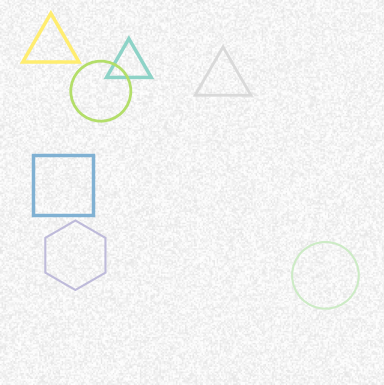[{"shape": "triangle", "thickness": 2.5, "radius": 0.34, "center": [0.335, 0.832]}, {"shape": "hexagon", "thickness": 1.5, "radius": 0.45, "center": [0.196, 0.337]}, {"shape": "square", "thickness": 2.5, "radius": 0.39, "center": [0.164, 0.519]}, {"shape": "circle", "thickness": 2, "radius": 0.39, "center": [0.262, 0.763]}, {"shape": "triangle", "thickness": 2, "radius": 0.42, "center": [0.579, 0.794]}, {"shape": "circle", "thickness": 1.5, "radius": 0.43, "center": [0.845, 0.285]}, {"shape": "triangle", "thickness": 2.5, "radius": 0.42, "center": [0.132, 0.881]}]